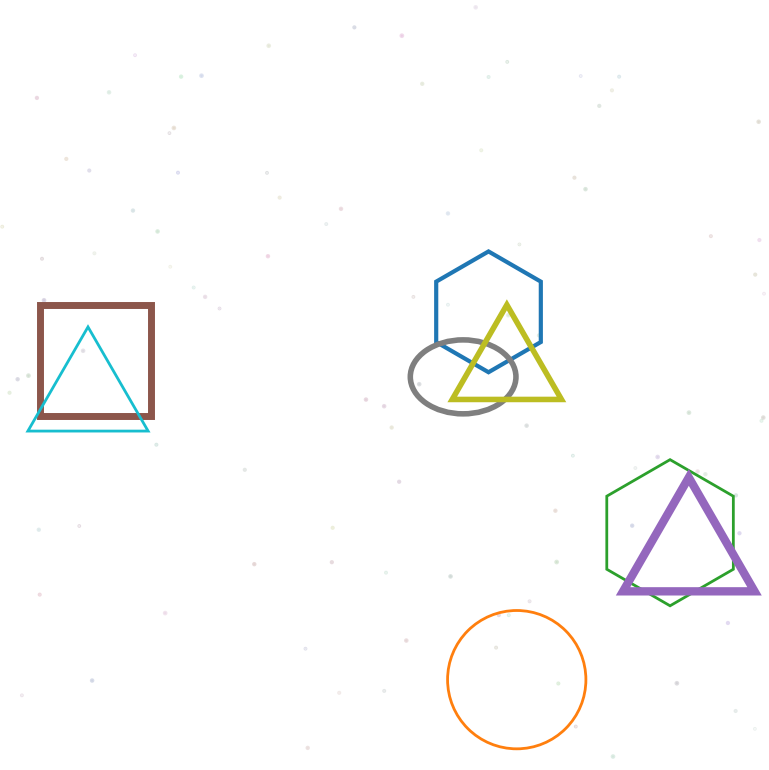[{"shape": "hexagon", "thickness": 1.5, "radius": 0.39, "center": [0.634, 0.595]}, {"shape": "circle", "thickness": 1, "radius": 0.45, "center": [0.671, 0.117]}, {"shape": "hexagon", "thickness": 1, "radius": 0.47, "center": [0.87, 0.308]}, {"shape": "triangle", "thickness": 3, "radius": 0.49, "center": [0.895, 0.281]}, {"shape": "square", "thickness": 2.5, "radius": 0.36, "center": [0.124, 0.532]}, {"shape": "oval", "thickness": 2, "radius": 0.34, "center": [0.601, 0.511]}, {"shape": "triangle", "thickness": 2, "radius": 0.41, "center": [0.658, 0.522]}, {"shape": "triangle", "thickness": 1, "radius": 0.45, "center": [0.114, 0.485]}]